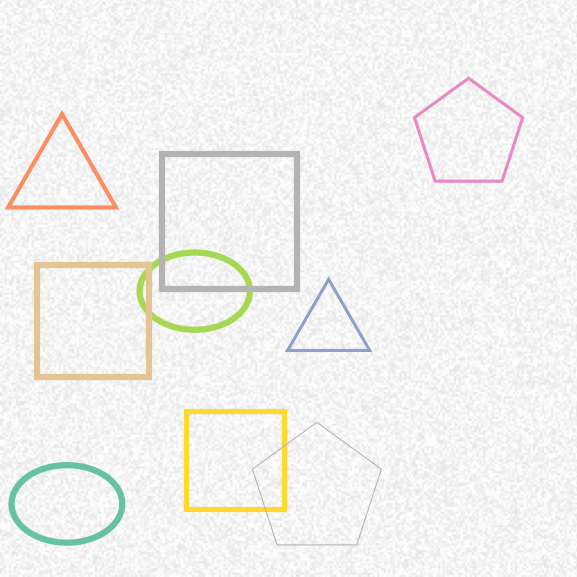[{"shape": "oval", "thickness": 3, "radius": 0.48, "center": [0.116, 0.127]}, {"shape": "triangle", "thickness": 2, "radius": 0.54, "center": [0.107, 0.694]}, {"shape": "triangle", "thickness": 1.5, "radius": 0.41, "center": [0.569, 0.433]}, {"shape": "pentagon", "thickness": 1.5, "radius": 0.49, "center": [0.811, 0.765]}, {"shape": "oval", "thickness": 3, "radius": 0.48, "center": [0.337, 0.495]}, {"shape": "square", "thickness": 2.5, "radius": 0.43, "center": [0.407, 0.203]}, {"shape": "square", "thickness": 3, "radius": 0.49, "center": [0.161, 0.443]}, {"shape": "pentagon", "thickness": 0.5, "radius": 0.59, "center": [0.549, 0.15]}, {"shape": "square", "thickness": 3, "radius": 0.58, "center": [0.397, 0.616]}]